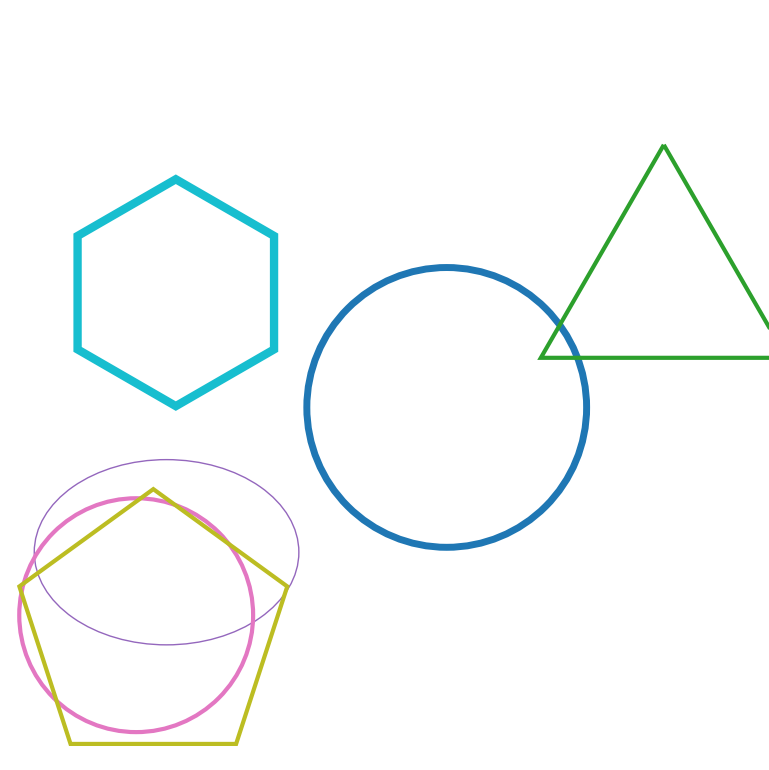[{"shape": "circle", "thickness": 2.5, "radius": 0.91, "center": [0.58, 0.471]}, {"shape": "triangle", "thickness": 1.5, "radius": 0.92, "center": [0.862, 0.628]}, {"shape": "oval", "thickness": 0.5, "radius": 0.86, "center": [0.216, 0.283]}, {"shape": "circle", "thickness": 1.5, "radius": 0.76, "center": [0.177, 0.201]}, {"shape": "pentagon", "thickness": 1.5, "radius": 0.91, "center": [0.199, 0.182]}, {"shape": "hexagon", "thickness": 3, "radius": 0.74, "center": [0.228, 0.62]}]